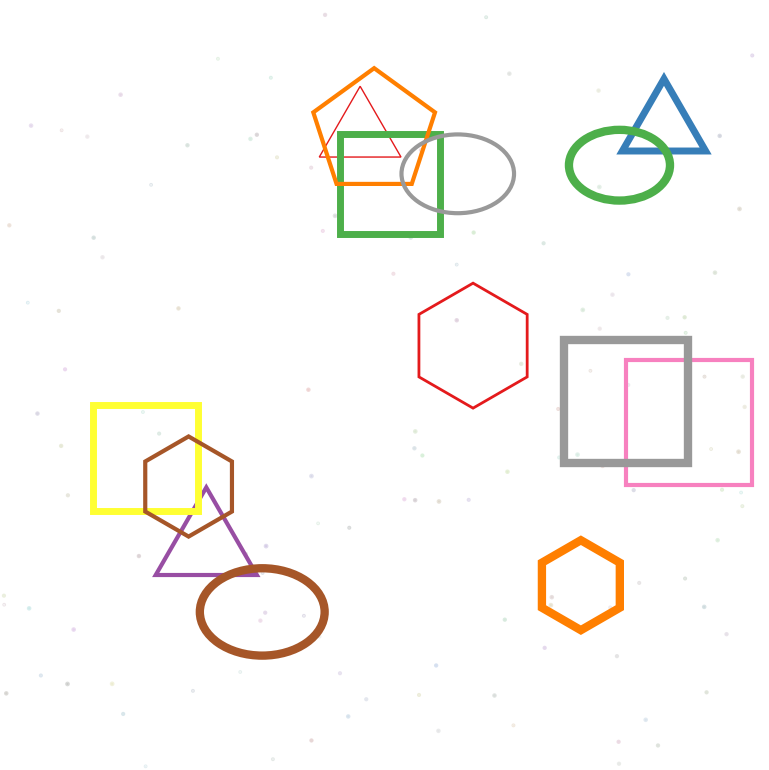[{"shape": "hexagon", "thickness": 1, "radius": 0.41, "center": [0.614, 0.551]}, {"shape": "triangle", "thickness": 0.5, "radius": 0.31, "center": [0.468, 0.827]}, {"shape": "triangle", "thickness": 2.5, "radius": 0.31, "center": [0.862, 0.835]}, {"shape": "oval", "thickness": 3, "radius": 0.33, "center": [0.805, 0.785]}, {"shape": "square", "thickness": 2.5, "radius": 0.32, "center": [0.506, 0.761]}, {"shape": "triangle", "thickness": 1.5, "radius": 0.38, "center": [0.268, 0.291]}, {"shape": "hexagon", "thickness": 3, "radius": 0.29, "center": [0.754, 0.24]}, {"shape": "pentagon", "thickness": 1.5, "radius": 0.42, "center": [0.486, 0.828]}, {"shape": "square", "thickness": 2.5, "radius": 0.34, "center": [0.189, 0.405]}, {"shape": "oval", "thickness": 3, "radius": 0.41, "center": [0.341, 0.205]}, {"shape": "hexagon", "thickness": 1.5, "radius": 0.33, "center": [0.245, 0.368]}, {"shape": "square", "thickness": 1.5, "radius": 0.41, "center": [0.895, 0.451]}, {"shape": "square", "thickness": 3, "radius": 0.4, "center": [0.812, 0.479]}, {"shape": "oval", "thickness": 1.5, "radius": 0.37, "center": [0.594, 0.774]}]